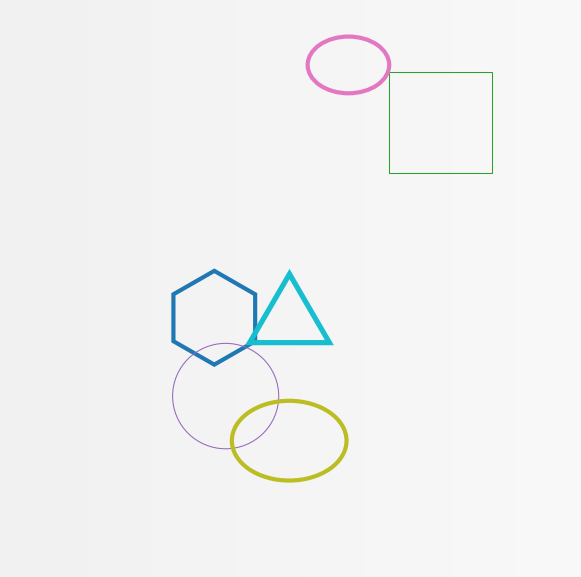[{"shape": "hexagon", "thickness": 2, "radius": 0.41, "center": [0.369, 0.449]}, {"shape": "square", "thickness": 0.5, "radius": 0.44, "center": [0.758, 0.787]}, {"shape": "circle", "thickness": 0.5, "radius": 0.46, "center": [0.388, 0.313]}, {"shape": "oval", "thickness": 2, "radius": 0.35, "center": [0.599, 0.887]}, {"shape": "oval", "thickness": 2, "radius": 0.49, "center": [0.498, 0.236]}, {"shape": "triangle", "thickness": 2.5, "radius": 0.4, "center": [0.498, 0.445]}]